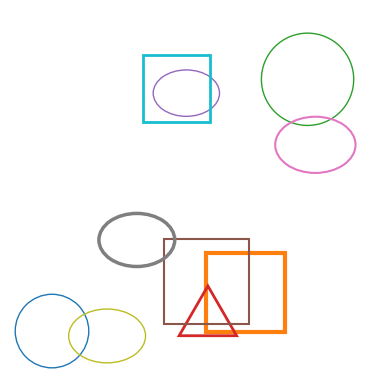[{"shape": "circle", "thickness": 1, "radius": 0.48, "center": [0.135, 0.14]}, {"shape": "square", "thickness": 3, "radius": 0.51, "center": [0.638, 0.241]}, {"shape": "circle", "thickness": 1, "radius": 0.6, "center": [0.799, 0.794]}, {"shape": "triangle", "thickness": 2, "radius": 0.43, "center": [0.54, 0.171]}, {"shape": "oval", "thickness": 1, "radius": 0.43, "center": [0.484, 0.758]}, {"shape": "square", "thickness": 1.5, "radius": 0.55, "center": [0.536, 0.269]}, {"shape": "oval", "thickness": 1.5, "radius": 0.52, "center": [0.819, 0.624]}, {"shape": "oval", "thickness": 2.5, "radius": 0.49, "center": [0.355, 0.377]}, {"shape": "oval", "thickness": 1, "radius": 0.5, "center": [0.278, 0.127]}, {"shape": "square", "thickness": 2, "radius": 0.44, "center": [0.459, 0.77]}]